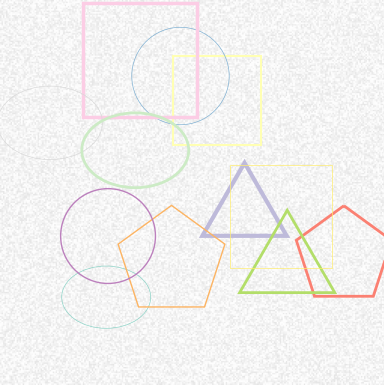[{"shape": "oval", "thickness": 0.5, "radius": 0.58, "center": [0.276, 0.228]}, {"shape": "square", "thickness": 1.5, "radius": 0.57, "center": [0.563, 0.739]}, {"shape": "triangle", "thickness": 3, "radius": 0.63, "center": [0.635, 0.451]}, {"shape": "pentagon", "thickness": 2, "radius": 0.65, "center": [0.893, 0.336]}, {"shape": "circle", "thickness": 0.5, "radius": 0.63, "center": [0.469, 0.803]}, {"shape": "pentagon", "thickness": 1, "radius": 0.73, "center": [0.446, 0.321]}, {"shape": "triangle", "thickness": 2, "radius": 0.71, "center": [0.746, 0.311]}, {"shape": "square", "thickness": 2.5, "radius": 0.74, "center": [0.363, 0.844]}, {"shape": "oval", "thickness": 0.5, "radius": 0.68, "center": [0.13, 0.681]}, {"shape": "circle", "thickness": 1, "radius": 0.62, "center": [0.281, 0.387]}, {"shape": "oval", "thickness": 2, "radius": 0.69, "center": [0.351, 0.61]}, {"shape": "square", "thickness": 0.5, "radius": 0.66, "center": [0.729, 0.437]}]